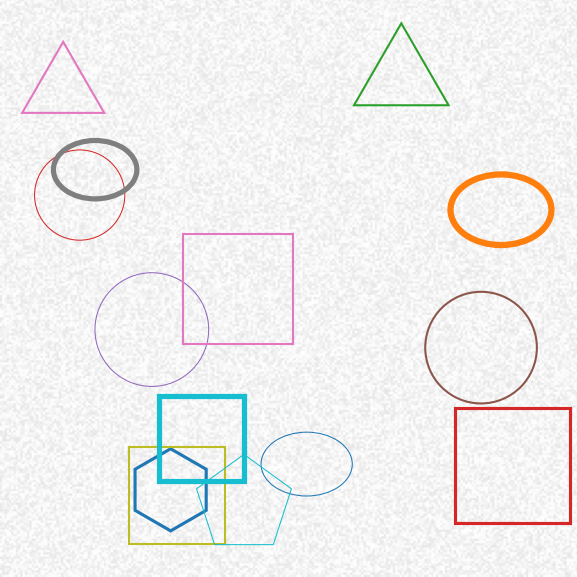[{"shape": "hexagon", "thickness": 1.5, "radius": 0.36, "center": [0.295, 0.151]}, {"shape": "oval", "thickness": 0.5, "radius": 0.39, "center": [0.531, 0.196]}, {"shape": "oval", "thickness": 3, "radius": 0.44, "center": [0.867, 0.636]}, {"shape": "triangle", "thickness": 1, "radius": 0.47, "center": [0.695, 0.864]}, {"shape": "square", "thickness": 1.5, "radius": 0.5, "center": [0.888, 0.193]}, {"shape": "circle", "thickness": 0.5, "radius": 0.39, "center": [0.138, 0.661]}, {"shape": "circle", "thickness": 0.5, "radius": 0.49, "center": [0.263, 0.428]}, {"shape": "circle", "thickness": 1, "radius": 0.48, "center": [0.833, 0.397]}, {"shape": "square", "thickness": 1, "radius": 0.48, "center": [0.412, 0.499]}, {"shape": "triangle", "thickness": 1, "radius": 0.41, "center": [0.109, 0.845]}, {"shape": "oval", "thickness": 2.5, "radius": 0.36, "center": [0.165, 0.705]}, {"shape": "square", "thickness": 1, "radius": 0.42, "center": [0.306, 0.141]}, {"shape": "pentagon", "thickness": 0.5, "radius": 0.43, "center": [0.422, 0.126]}, {"shape": "square", "thickness": 2.5, "radius": 0.37, "center": [0.349, 0.24]}]